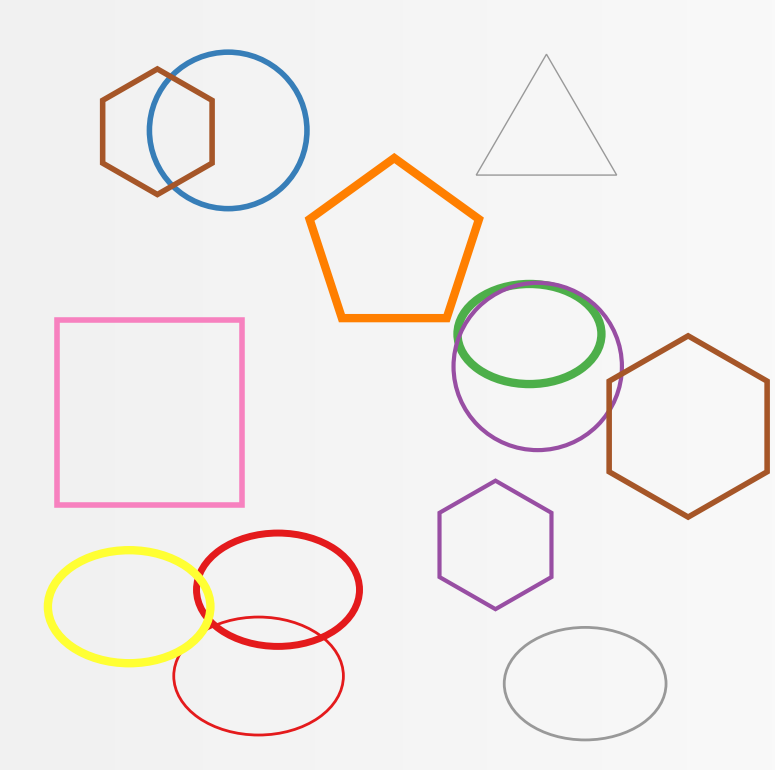[{"shape": "oval", "thickness": 2.5, "radius": 0.53, "center": [0.359, 0.234]}, {"shape": "oval", "thickness": 1, "radius": 0.55, "center": [0.334, 0.122]}, {"shape": "circle", "thickness": 2, "radius": 0.51, "center": [0.294, 0.831]}, {"shape": "oval", "thickness": 3, "radius": 0.46, "center": [0.683, 0.566]}, {"shape": "hexagon", "thickness": 1.5, "radius": 0.42, "center": [0.639, 0.292]}, {"shape": "circle", "thickness": 1.5, "radius": 0.54, "center": [0.694, 0.524]}, {"shape": "pentagon", "thickness": 3, "radius": 0.57, "center": [0.509, 0.68]}, {"shape": "oval", "thickness": 3, "radius": 0.52, "center": [0.167, 0.212]}, {"shape": "hexagon", "thickness": 2, "radius": 0.59, "center": [0.888, 0.446]}, {"shape": "hexagon", "thickness": 2, "radius": 0.41, "center": [0.203, 0.829]}, {"shape": "square", "thickness": 2, "radius": 0.6, "center": [0.193, 0.465]}, {"shape": "oval", "thickness": 1, "radius": 0.52, "center": [0.755, 0.112]}, {"shape": "triangle", "thickness": 0.5, "radius": 0.52, "center": [0.705, 0.825]}]